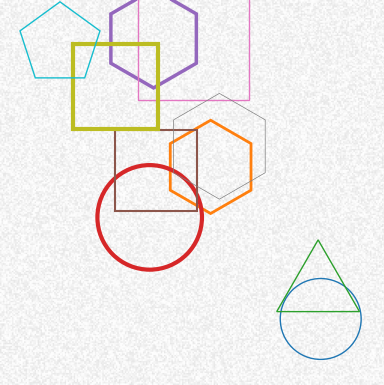[{"shape": "circle", "thickness": 1, "radius": 0.53, "center": [0.833, 0.172]}, {"shape": "hexagon", "thickness": 2, "radius": 0.61, "center": [0.547, 0.567]}, {"shape": "triangle", "thickness": 1, "radius": 0.62, "center": [0.826, 0.253]}, {"shape": "circle", "thickness": 3, "radius": 0.68, "center": [0.389, 0.435]}, {"shape": "hexagon", "thickness": 2.5, "radius": 0.64, "center": [0.399, 0.9]}, {"shape": "square", "thickness": 1.5, "radius": 0.53, "center": [0.405, 0.558]}, {"shape": "square", "thickness": 1, "radius": 0.72, "center": [0.503, 0.886]}, {"shape": "hexagon", "thickness": 0.5, "radius": 0.69, "center": [0.57, 0.62]}, {"shape": "square", "thickness": 3, "radius": 0.55, "center": [0.3, 0.775]}, {"shape": "pentagon", "thickness": 1, "radius": 0.55, "center": [0.156, 0.886]}]